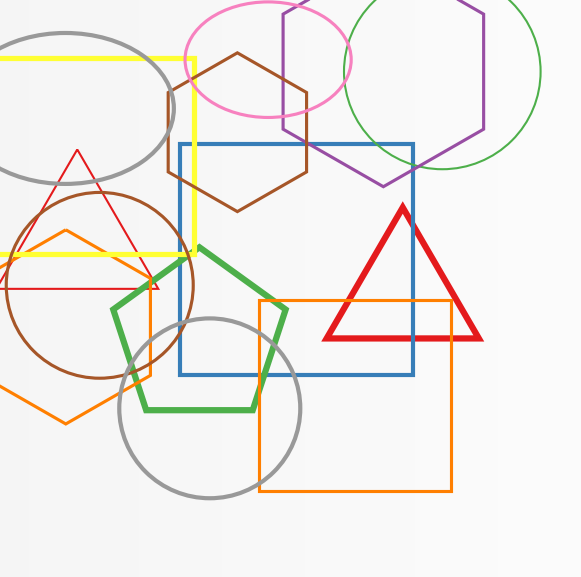[{"shape": "triangle", "thickness": 3, "radius": 0.76, "center": [0.693, 0.489]}, {"shape": "triangle", "thickness": 1, "radius": 0.8, "center": [0.133, 0.579]}, {"shape": "square", "thickness": 2, "radius": 1.0, "center": [0.51, 0.55]}, {"shape": "circle", "thickness": 1, "radius": 0.85, "center": [0.761, 0.875]}, {"shape": "pentagon", "thickness": 3, "radius": 0.78, "center": [0.343, 0.415]}, {"shape": "hexagon", "thickness": 1.5, "radius": 1.0, "center": [0.66, 0.875]}, {"shape": "square", "thickness": 1.5, "radius": 0.83, "center": [0.611, 0.314]}, {"shape": "hexagon", "thickness": 1.5, "radius": 0.84, "center": [0.113, 0.433]}, {"shape": "square", "thickness": 2.5, "radius": 0.85, "center": [0.164, 0.729]}, {"shape": "circle", "thickness": 1.5, "radius": 0.8, "center": [0.172, 0.505]}, {"shape": "hexagon", "thickness": 1.5, "radius": 0.69, "center": [0.408, 0.77]}, {"shape": "oval", "thickness": 1.5, "radius": 0.71, "center": [0.461, 0.896]}, {"shape": "oval", "thickness": 2, "radius": 0.93, "center": [0.112, 0.811]}, {"shape": "circle", "thickness": 2, "radius": 0.78, "center": [0.361, 0.292]}]